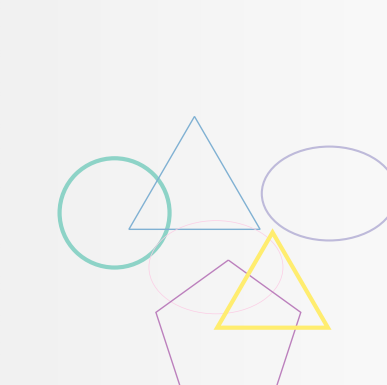[{"shape": "circle", "thickness": 3, "radius": 0.71, "center": [0.296, 0.447]}, {"shape": "oval", "thickness": 1.5, "radius": 0.87, "center": [0.85, 0.497]}, {"shape": "triangle", "thickness": 1, "radius": 0.98, "center": [0.502, 0.502]}, {"shape": "oval", "thickness": 0.5, "radius": 0.86, "center": [0.557, 0.306]}, {"shape": "pentagon", "thickness": 1, "radius": 0.98, "center": [0.589, 0.128]}, {"shape": "triangle", "thickness": 3, "radius": 0.83, "center": [0.703, 0.231]}]